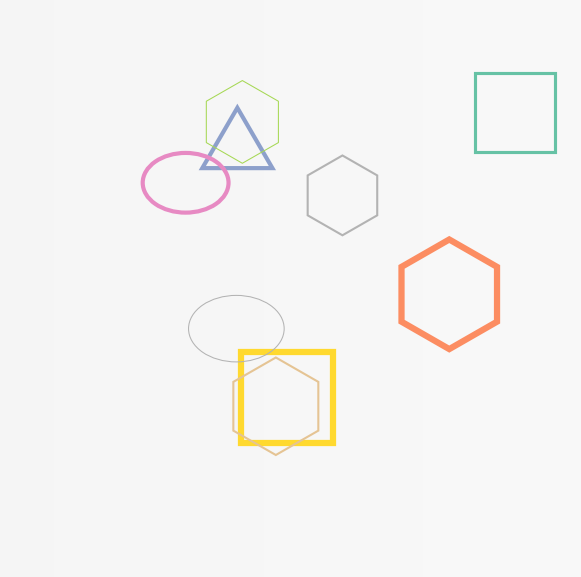[{"shape": "square", "thickness": 1.5, "radius": 0.34, "center": [0.886, 0.805]}, {"shape": "hexagon", "thickness": 3, "radius": 0.47, "center": [0.773, 0.49]}, {"shape": "triangle", "thickness": 2, "radius": 0.35, "center": [0.408, 0.743]}, {"shape": "oval", "thickness": 2, "radius": 0.37, "center": [0.319, 0.683]}, {"shape": "hexagon", "thickness": 0.5, "radius": 0.36, "center": [0.417, 0.788]}, {"shape": "square", "thickness": 3, "radius": 0.39, "center": [0.494, 0.311]}, {"shape": "hexagon", "thickness": 1, "radius": 0.42, "center": [0.475, 0.296]}, {"shape": "oval", "thickness": 0.5, "radius": 0.41, "center": [0.407, 0.43]}, {"shape": "hexagon", "thickness": 1, "radius": 0.35, "center": [0.589, 0.661]}]